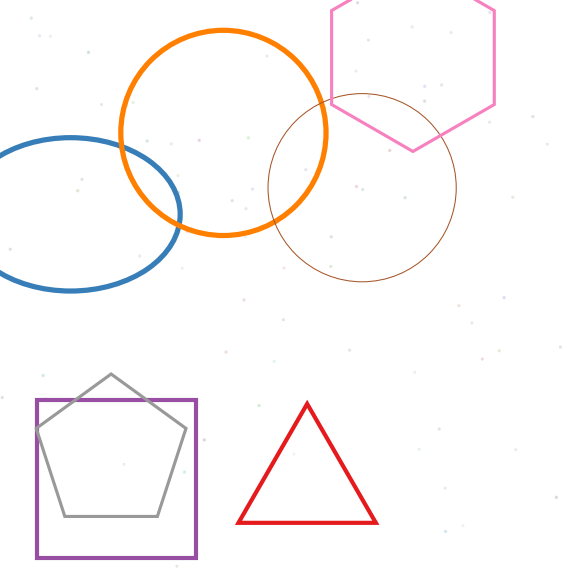[{"shape": "triangle", "thickness": 2, "radius": 0.69, "center": [0.532, 0.162]}, {"shape": "oval", "thickness": 2.5, "radius": 0.95, "center": [0.122, 0.628]}, {"shape": "square", "thickness": 2, "radius": 0.68, "center": [0.202, 0.17]}, {"shape": "circle", "thickness": 2.5, "radius": 0.89, "center": [0.387, 0.769]}, {"shape": "circle", "thickness": 0.5, "radius": 0.81, "center": [0.627, 0.674]}, {"shape": "hexagon", "thickness": 1.5, "radius": 0.81, "center": [0.715, 0.899]}, {"shape": "pentagon", "thickness": 1.5, "radius": 0.68, "center": [0.192, 0.215]}]